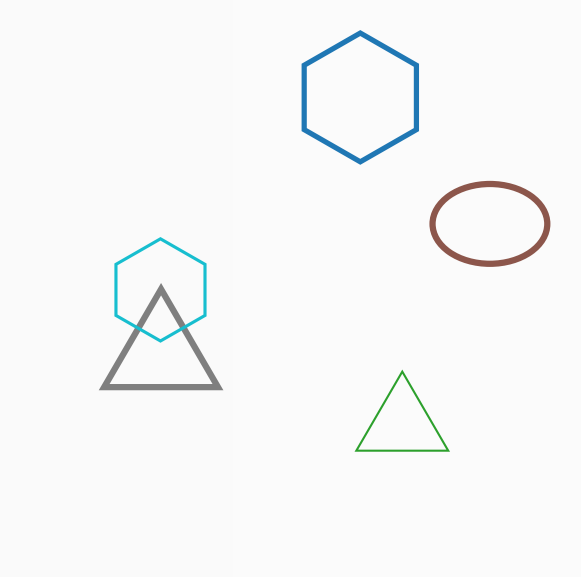[{"shape": "hexagon", "thickness": 2.5, "radius": 0.56, "center": [0.62, 0.83]}, {"shape": "triangle", "thickness": 1, "radius": 0.46, "center": [0.692, 0.264]}, {"shape": "oval", "thickness": 3, "radius": 0.49, "center": [0.843, 0.611]}, {"shape": "triangle", "thickness": 3, "radius": 0.57, "center": [0.277, 0.385]}, {"shape": "hexagon", "thickness": 1.5, "radius": 0.44, "center": [0.276, 0.497]}]